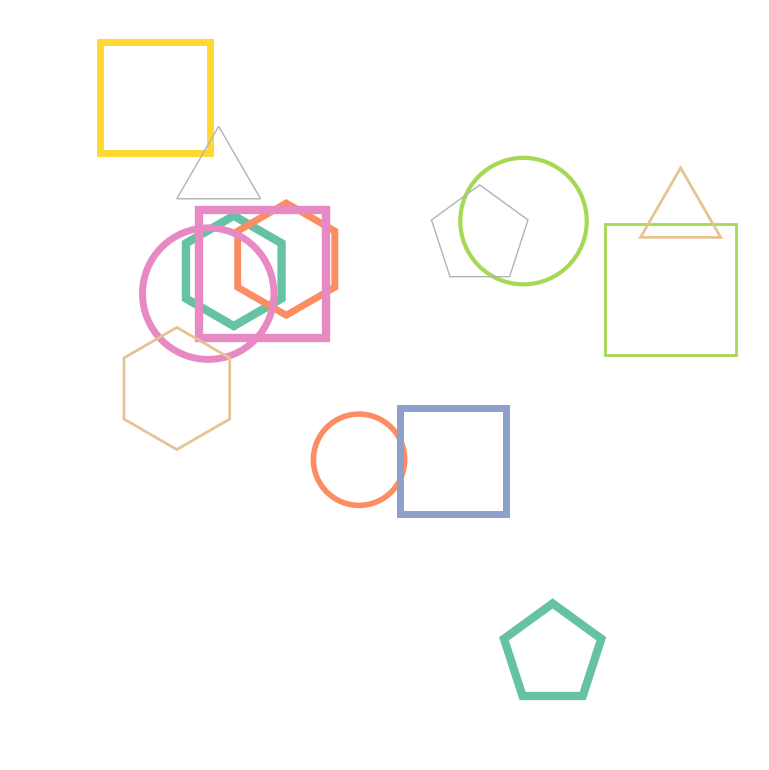[{"shape": "pentagon", "thickness": 3, "radius": 0.33, "center": [0.718, 0.15]}, {"shape": "hexagon", "thickness": 3, "radius": 0.36, "center": [0.304, 0.648]}, {"shape": "hexagon", "thickness": 2.5, "radius": 0.36, "center": [0.372, 0.663]}, {"shape": "circle", "thickness": 2, "radius": 0.3, "center": [0.466, 0.403]}, {"shape": "square", "thickness": 2.5, "radius": 0.34, "center": [0.588, 0.402]}, {"shape": "circle", "thickness": 2.5, "radius": 0.43, "center": [0.27, 0.619]}, {"shape": "square", "thickness": 3, "radius": 0.42, "center": [0.341, 0.644]}, {"shape": "square", "thickness": 1, "radius": 0.43, "center": [0.871, 0.624]}, {"shape": "circle", "thickness": 1.5, "radius": 0.41, "center": [0.68, 0.713]}, {"shape": "square", "thickness": 2.5, "radius": 0.36, "center": [0.201, 0.873]}, {"shape": "triangle", "thickness": 1, "radius": 0.3, "center": [0.884, 0.722]}, {"shape": "hexagon", "thickness": 1, "radius": 0.4, "center": [0.23, 0.495]}, {"shape": "triangle", "thickness": 0.5, "radius": 0.31, "center": [0.284, 0.773]}, {"shape": "pentagon", "thickness": 0.5, "radius": 0.33, "center": [0.623, 0.694]}]